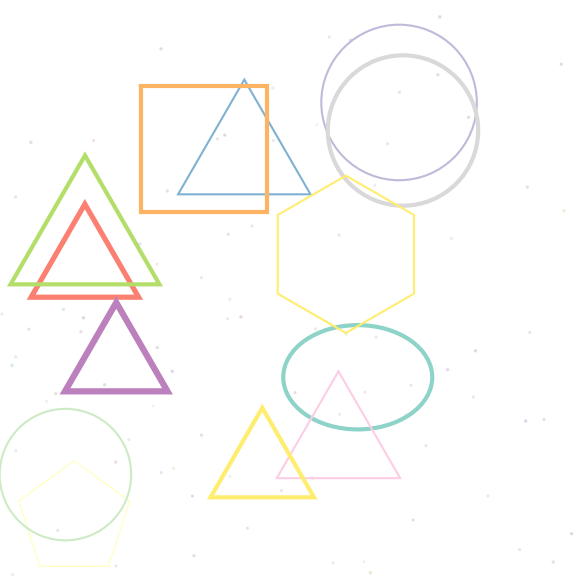[{"shape": "oval", "thickness": 2, "radius": 0.64, "center": [0.619, 0.346]}, {"shape": "pentagon", "thickness": 0.5, "radius": 0.51, "center": [0.128, 0.1]}, {"shape": "circle", "thickness": 1, "radius": 0.67, "center": [0.691, 0.822]}, {"shape": "triangle", "thickness": 2.5, "radius": 0.54, "center": [0.147, 0.538]}, {"shape": "triangle", "thickness": 1, "radius": 0.66, "center": [0.423, 0.729]}, {"shape": "square", "thickness": 2, "radius": 0.55, "center": [0.354, 0.742]}, {"shape": "triangle", "thickness": 2, "radius": 0.74, "center": [0.147, 0.581]}, {"shape": "triangle", "thickness": 1, "radius": 0.62, "center": [0.586, 0.233]}, {"shape": "circle", "thickness": 2, "radius": 0.65, "center": [0.698, 0.773]}, {"shape": "triangle", "thickness": 3, "radius": 0.51, "center": [0.201, 0.373]}, {"shape": "circle", "thickness": 1, "radius": 0.57, "center": [0.113, 0.177]}, {"shape": "triangle", "thickness": 2, "radius": 0.52, "center": [0.454, 0.19]}, {"shape": "hexagon", "thickness": 1, "radius": 0.68, "center": [0.599, 0.559]}]